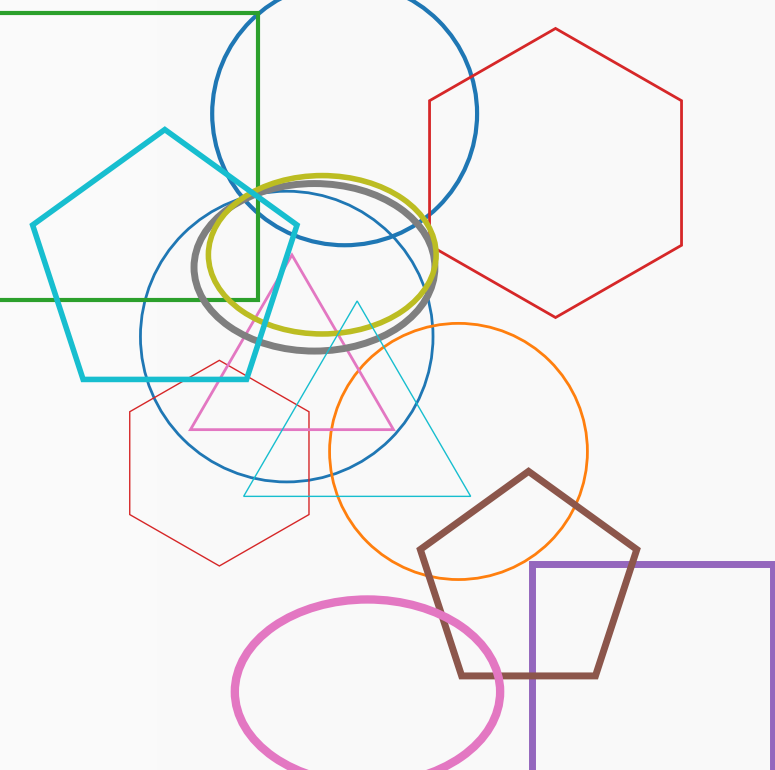[{"shape": "circle", "thickness": 1.5, "radius": 0.85, "center": [0.445, 0.852]}, {"shape": "circle", "thickness": 1, "radius": 0.94, "center": [0.37, 0.563]}, {"shape": "circle", "thickness": 1, "radius": 0.83, "center": [0.592, 0.414]}, {"shape": "square", "thickness": 1.5, "radius": 0.93, "center": [0.147, 0.797]}, {"shape": "hexagon", "thickness": 0.5, "radius": 0.67, "center": [0.283, 0.399]}, {"shape": "hexagon", "thickness": 1, "radius": 0.94, "center": [0.717, 0.775]}, {"shape": "square", "thickness": 2.5, "radius": 0.78, "center": [0.842, 0.112]}, {"shape": "pentagon", "thickness": 2.5, "radius": 0.73, "center": [0.682, 0.241]}, {"shape": "triangle", "thickness": 1, "radius": 0.76, "center": [0.377, 0.518]}, {"shape": "oval", "thickness": 3, "radius": 0.86, "center": [0.474, 0.102]}, {"shape": "oval", "thickness": 2.5, "radius": 0.78, "center": [0.406, 0.653]}, {"shape": "oval", "thickness": 2, "radius": 0.73, "center": [0.416, 0.669]}, {"shape": "triangle", "thickness": 0.5, "radius": 0.85, "center": [0.461, 0.44]}, {"shape": "pentagon", "thickness": 2, "radius": 0.9, "center": [0.213, 0.652]}]